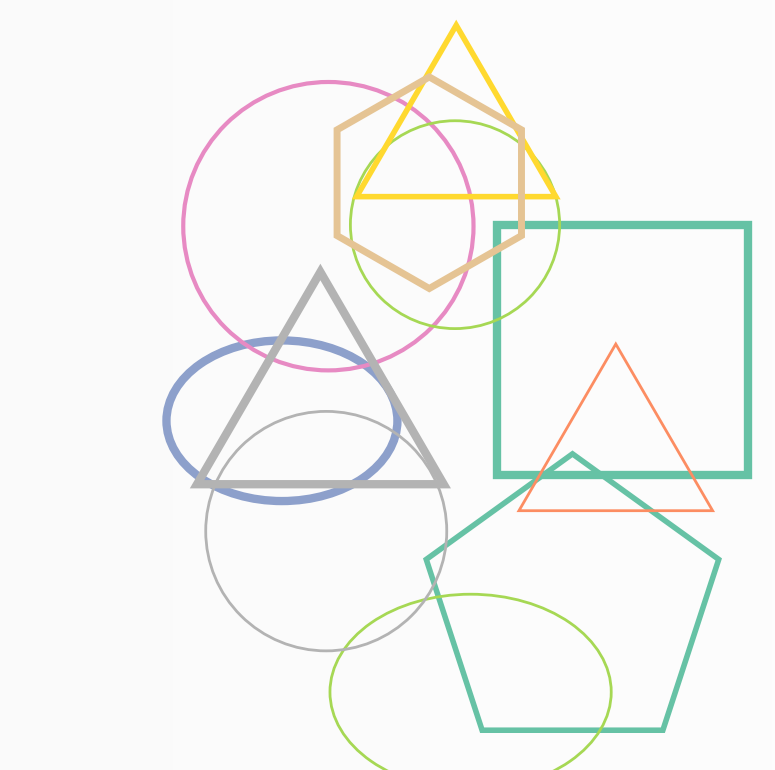[{"shape": "square", "thickness": 3, "radius": 0.81, "center": [0.803, 0.545]}, {"shape": "pentagon", "thickness": 2, "radius": 0.99, "center": [0.739, 0.212]}, {"shape": "triangle", "thickness": 1, "radius": 0.72, "center": [0.795, 0.409]}, {"shape": "oval", "thickness": 3, "radius": 0.75, "center": [0.364, 0.454]}, {"shape": "circle", "thickness": 1.5, "radius": 0.94, "center": [0.424, 0.706]}, {"shape": "oval", "thickness": 1, "radius": 0.91, "center": [0.607, 0.101]}, {"shape": "circle", "thickness": 1, "radius": 0.67, "center": [0.587, 0.708]}, {"shape": "triangle", "thickness": 2, "radius": 0.74, "center": [0.589, 0.819]}, {"shape": "hexagon", "thickness": 2.5, "radius": 0.69, "center": [0.554, 0.763]}, {"shape": "circle", "thickness": 1, "radius": 0.78, "center": [0.421, 0.31]}, {"shape": "triangle", "thickness": 3, "radius": 0.92, "center": [0.413, 0.463]}]